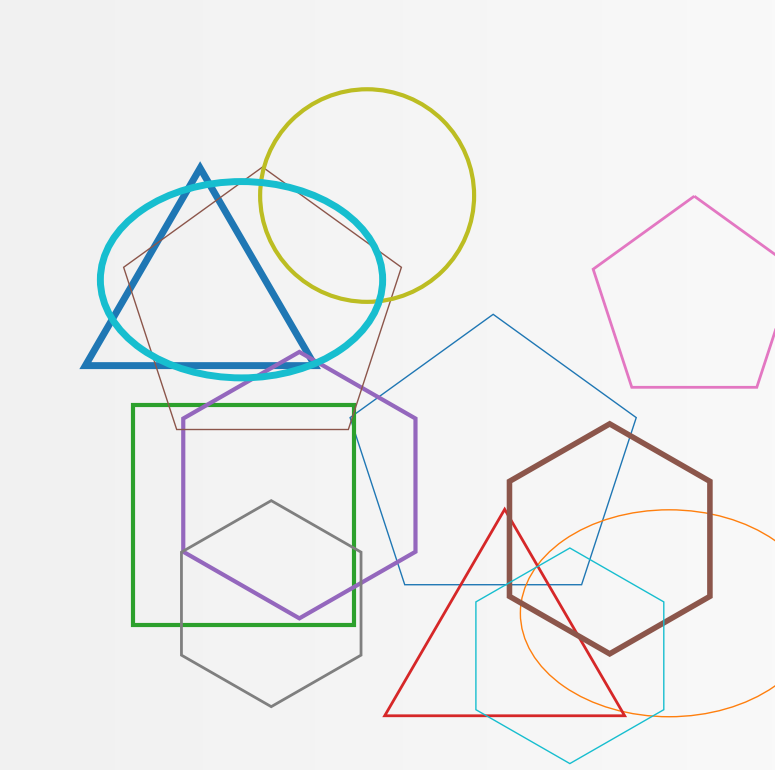[{"shape": "triangle", "thickness": 2.5, "radius": 0.85, "center": [0.258, 0.611]}, {"shape": "pentagon", "thickness": 0.5, "radius": 0.97, "center": [0.636, 0.398]}, {"shape": "oval", "thickness": 0.5, "radius": 0.96, "center": [0.863, 0.204]}, {"shape": "square", "thickness": 1.5, "radius": 0.71, "center": [0.314, 0.331]}, {"shape": "triangle", "thickness": 1, "radius": 0.89, "center": [0.651, 0.16]}, {"shape": "hexagon", "thickness": 1.5, "radius": 0.86, "center": [0.386, 0.37]}, {"shape": "hexagon", "thickness": 2, "radius": 0.75, "center": [0.787, 0.3]}, {"shape": "pentagon", "thickness": 0.5, "radius": 0.94, "center": [0.339, 0.595]}, {"shape": "pentagon", "thickness": 1, "radius": 0.69, "center": [0.896, 0.608]}, {"shape": "hexagon", "thickness": 1, "radius": 0.67, "center": [0.35, 0.216]}, {"shape": "circle", "thickness": 1.5, "radius": 0.69, "center": [0.474, 0.746]}, {"shape": "hexagon", "thickness": 0.5, "radius": 0.7, "center": [0.735, 0.148]}, {"shape": "oval", "thickness": 2.5, "radius": 0.91, "center": [0.312, 0.637]}]